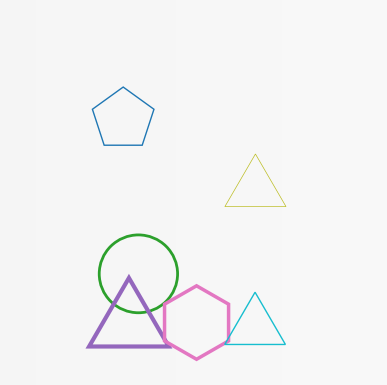[{"shape": "pentagon", "thickness": 1, "radius": 0.42, "center": [0.318, 0.69]}, {"shape": "circle", "thickness": 2, "radius": 0.51, "center": [0.357, 0.289]}, {"shape": "triangle", "thickness": 3, "radius": 0.59, "center": [0.333, 0.159]}, {"shape": "hexagon", "thickness": 2.5, "radius": 0.48, "center": [0.507, 0.162]}, {"shape": "triangle", "thickness": 0.5, "radius": 0.46, "center": [0.659, 0.509]}, {"shape": "triangle", "thickness": 1, "radius": 0.45, "center": [0.658, 0.151]}]